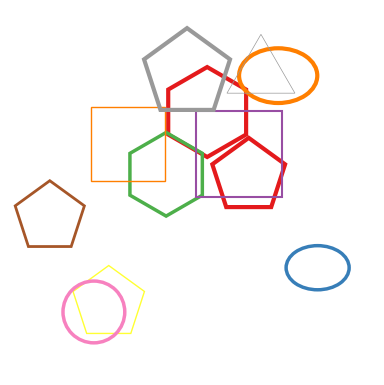[{"shape": "hexagon", "thickness": 3, "radius": 0.58, "center": [0.538, 0.709]}, {"shape": "pentagon", "thickness": 3, "radius": 0.5, "center": [0.646, 0.543]}, {"shape": "oval", "thickness": 2.5, "radius": 0.41, "center": [0.825, 0.305]}, {"shape": "hexagon", "thickness": 2.5, "radius": 0.54, "center": [0.432, 0.547]}, {"shape": "square", "thickness": 1.5, "radius": 0.56, "center": [0.621, 0.6]}, {"shape": "oval", "thickness": 3, "radius": 0.51, "center": [0.723, 0.804]}, {"shape": "square", "thickness": 1, "radius": 0.48, "center": [0.333, 0.627]}, {"shape": "pentagon", "thickness": 1, "radius": 0.49, "center": [0.282, 0.213]}, {"shape": "pentagon", "thickness": 2, "radius": 0.47, "center": [0.129, 0.436]}, {"shape": "circle", "thickness": 2.5, "radius": 0.4, "center": [0.244, 0.19]}, {"shape": "triangle", "thickness": 0.5, "radius": 0.51, "center": [0.678, 0.809]}, {"shape": "pentagon", "thickness": 3, "radius": 0.59, "center": [0.486, 0.81]}]